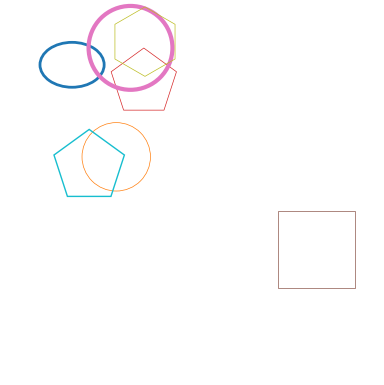[{"shape": "oval", "thickness": 2, "radius": 0.42, "center": [0.187, 0.832]}, {"shape": "circle", "thickness": 0.5, "radius": 0.44, "center": [0.302, 0.593]}, {"shape": "pentagon", "thickness": 0.5, "radius": 0.45, "center": [0.374, 0.786]}, {"shape": "square", "thickness": 0.5, "radius": 0.5, "center": [0.823, 0.351]}, {"shape": "circle", "thickness": 3, "radius": 0.54, "center": [0.339, 0.876]}, {"shape": "hexagon", "thickness": 0.5, "radius": 0.45, "center": [0.377, 0.892]}, {"shape": "pentagon", "thickness": 1, "radius": 0.48, "center": [0.232, 0.568]}]